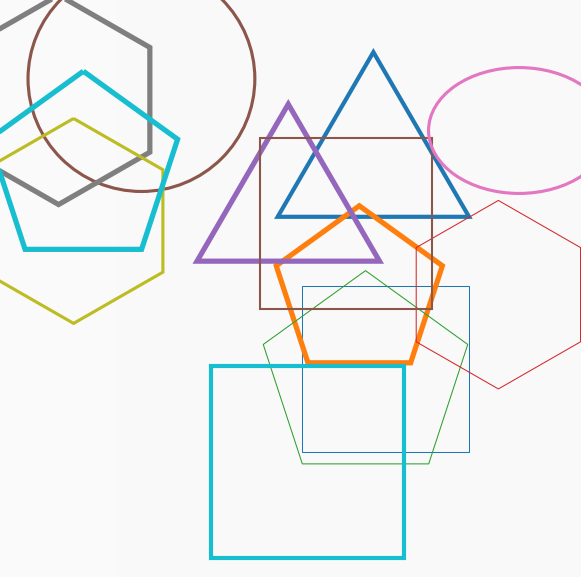[{"shape": "triangle", "thickness": 2, "radius": 0.95, "center": [0.642, 0.719]}, {"shape": "square", "thickness": 0.5, "radius": 0.72, "center": [0.663, 0.36]}, {"shape": "pentagon", "thickness": 2.5, "radius": 0.75, "center": [0.618, 0.492]}, {"shape": "pentagon", "thickness": 0.5, "radius": 0.92, "center": [0.629, 0.346]}, {"shape": "hexagon", "thickness": 0.5, "radius": 0.82, "center": [0.857, 0.489]}, {"shape": "triangle", "thickness": 2.5, "radius": 0.91, "center": [0.496, 0.638]}, {"shape": "square", "thickness": 1, "radius": 0.74, "center": [0.596, 0.612]}, {"shape": "circle", "thickness": 1.5, "radius": 0.98, "center": [0.243, 0.863]}, {"shape": "oval", "thickness": 1.5, "radius": 0.78, "center": [0.893, 0.773]}, {"shape": "hexagon", "thickness": 2.5, "radius": 0.91, "center": [0.101, 0.826]}, {"shape": "hexagon", "thickness": 1.5, "radius": 0.89, "center": [0.127, 0.617]}, {"shape": "square", "thickness": 2, "radius": 0.83, "center": [0.529, 0.2]}, {"shape": "pentagon", "thickness": 2.5, "radius": 0.85, "center": [0.143, 0.705]}]